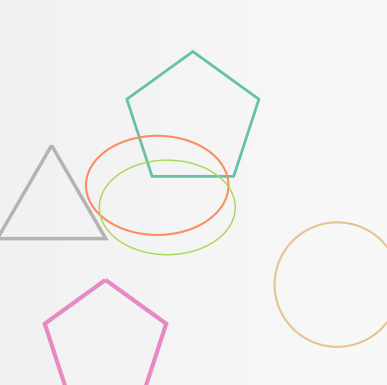[{"shape": "pentagon", "thickness": 2, "radius": 0.9, "center": [0.498, 0.687]}, {"shape": "oval", "thickness": 1.5, "radius": 0.92, "center": [0.406, 0.519]}, {"shape": "pentagon", "thickness": 3, "radius": 0.82, "center": [0.272, 0.108]}, {"shape": "oval", "thickness": 1, "radius": 0.88, "center": [0.432, 0.461]}, {"shape": "circle", "thickness": 1.5, "radius": 0.81, "center": [0.87, 0.261]}, {"shape": "triangle", "thickness": 2.5, "radius": 0.81, "center": [0.133, 0.461]}]